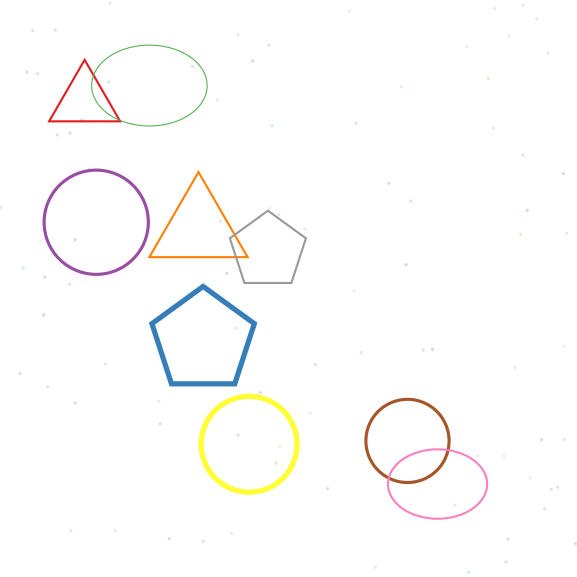[{"shape": "triangle", "thickness": 1, "radius": 0.36, "center": [0.147, 0.825]}, {"shape": "pentagon", "thickness": 2.5, "radius": 0.47, "center": [0.352, 0.41]}, {"shape": "oval", "thickness": 0.5, "radius": 0.5, "center": [0.259, 0.851]}, {"shape": "circle", "thickness": 1.5, "radius": 0.45, "center": [0.167, 0.614]}, {"shape": "triangle", "thickness": 1, "radius": 0.49, "center": [0.344, 0.603]}, {"shape": "circle", "thickness": 2.5, "radius": 0.42, "center": [0.431, 0.23]}, {"shape": "circle", "thickness": 1.5, "radius": 0.36, "center": [0.706, 0.236]}, {"shape": "oval", "thickness": 1, "radius": 0.43, "center": [0.758, 0.161]}, {"shape": "pentagon", "thickness": 1, "radius": 0.35, "center": [0.464, 0.565]}]